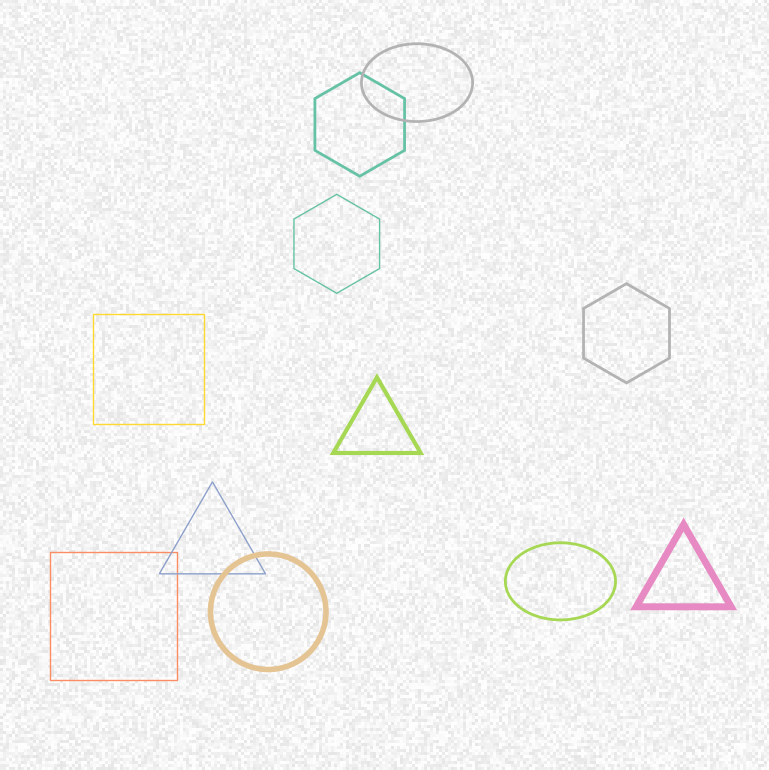[{"shape": "hexagon", "thickness": 0.5, "radius": 0.32, "center": [0.437, 0.683]}, {"shape": "hexagon", "thickness": 1, "radius": 0.34, "center": [0.467, 0.838]}, {"shape": "square", "thickness": 0.5, "radius": 0.41, "center": [0.148, 0.2]}, {"shape": "triangle", "thickness": 0.5, "radius": 0.4, "center": [0.276, 0.295]}, {"shape": "triangle", "thickness": 2.5, "radius": 0.36, "center": [0.888, 0.248]}, {"shape": "triangle", "thickness": 1.5, "radius": 0.33, "center": [0.49, 0.444]}, {"shape": "oval", "thickness": 1, "radius": 0.36, "center": [0.728, 0.245]}, {"shape": "square", "thickness": 0.5, "radius": 0.36, "center": [0.192, 0.521]}, {"shape": "circle", "thickness": 2, "radius": 0.38, "center": [0.348, 0.206]}, {"shape": "oval", "thickness": 1, "radius": 0.36, "center": [0.542, 0.893]}, {"shape": "hexagon", "thickness": 1, "radius": 0.32, "center": [0.814, 0.567]}]